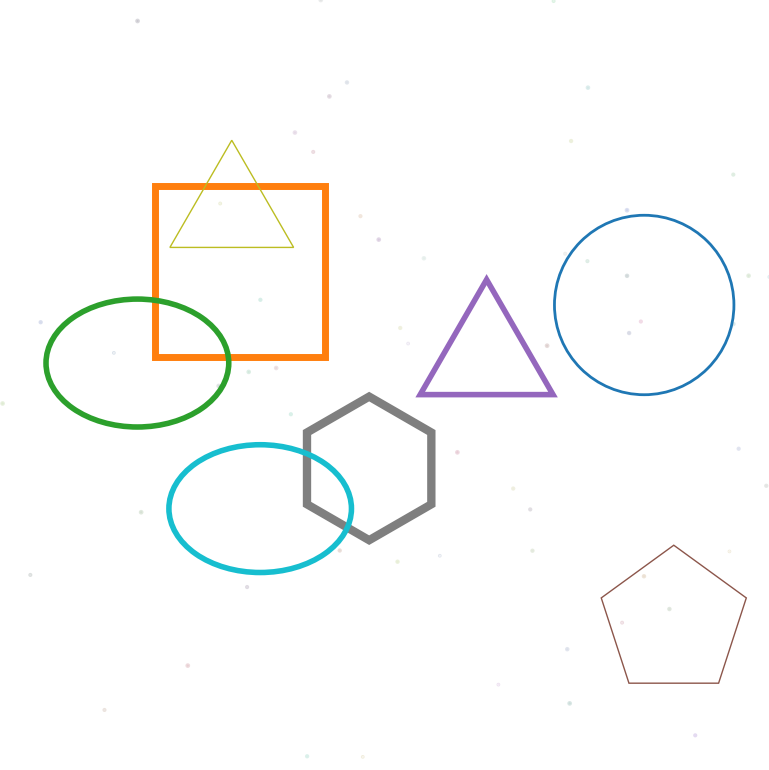[{"shape": "circle", "thickness": 1, "radius": 0.58, "center": [0.837, 0.604]}, {"shape": "square", "thickness": 2.5, "radius": 0.55, "center": [0.311, 0.647]}, {"shape": "oval", "thickness": 2, "radius": 0.59, "center": [0.178, 0.529]}, {"shape": "triangle", "thickness": 2, "radius": 0.5, "center": [0.632, 0.537]}, {"shape": "pentagon", "thickness": 0.5, "radius": 0.5, "center": [0.875, 0.193]}, {"shape": "hexagon", "thickness": 3, "radius": 0.47, "center": [0.479, 0.392]}, {"shape": "triangle", "thickness": 0.5, "radius": 0.46, "center": [0.301, 0.725]}, {"shape": "oval", "thickness": 2, "radius": 0.59, "center": [0.338, 0.339]}]